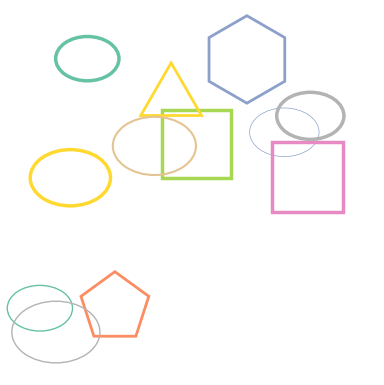[{"shape": "oval", "thickness": 1, "radius": 0.42, "center": [0.104, 0.199]}, {"shape": "oval", "thickness": 2.5, "radius": 0.41, "center": [0.227, 0.848]}, {"shape": "pentagon", "thickness": 2, "radius": 0.46, "center": [0.298, 0.202]}, {"shape": "oval", "thickness": 0.5, "radius": 0.45, "center": [0.739, 0.656]}, {"shape": "hexagon", "thickness": 2, "radius": 0.57, "center": [0.641, 0.846]}, {"shape": "square", "thickness": 2.5, "radius": 0.46, "center": [0.799, 0.54]}, {"shape": "square", "thickness": 2.5, "radius": 0.44, "center": [0.511, 0.626]}, {"shape": "oval", "thickness": 2.5, "radius": 0.52, "center": [0.183, 0.538]}, {"shape": "triangle", "thickness": 2, "radius": 0.46, "center": [0.445, 0.746]}, {"shape": "oval", "thickness": 1.5, "radius": 0.54, "center": [0.401, 0.621]}, {"shape": "oval", "thickness": 1, "radius": 0.57, "center": [0.145, 0.138]}, {"shape": "oval", "thickness": 2.5, "radius": 0.44, "center": [0.806, 0.699]}]